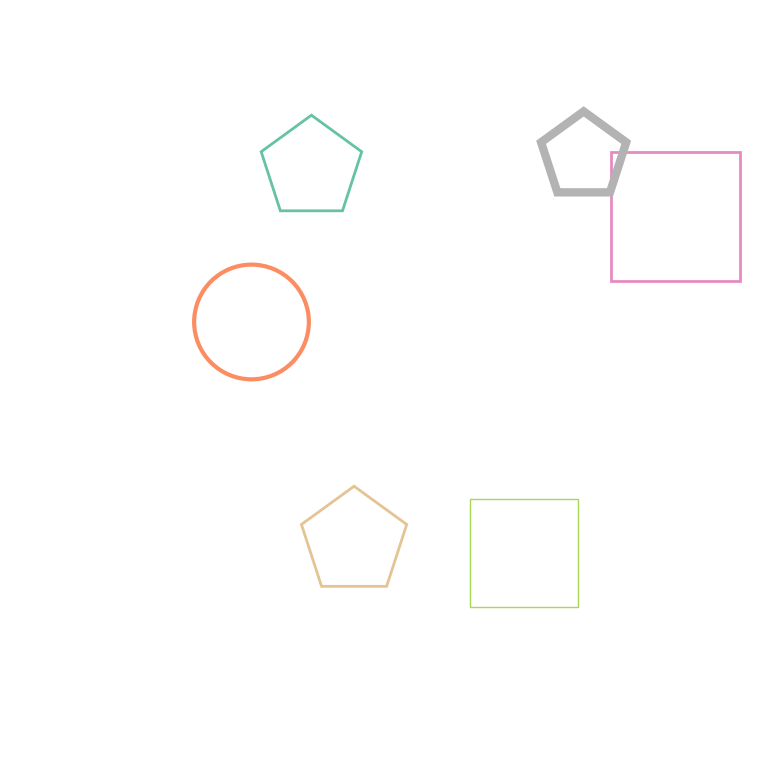[{"shape": "pentagon", "thickness": 1, "radius": 0.34, "center": [0.404, 0.782]}, {"shape": "circle", "thickness": 1.5, "radius": 0.37, "center": [0.327, 0.582]}, {"shape": "square", "thickness": 1, "radius": 0.42, "center": [0.877, 0.719]}, {"shape": "square", "thickness": 0.5, "radius": 0.35, "center": [0.68, 0.282]}, {"shape": "pentagon", "thickness": 1, "radius": 0.36, "center": [0.46, 0.297]}, {"shape": "pentagon", "thickness": 3, "radius": 0.29, "center": [0.758, 0.797]}]